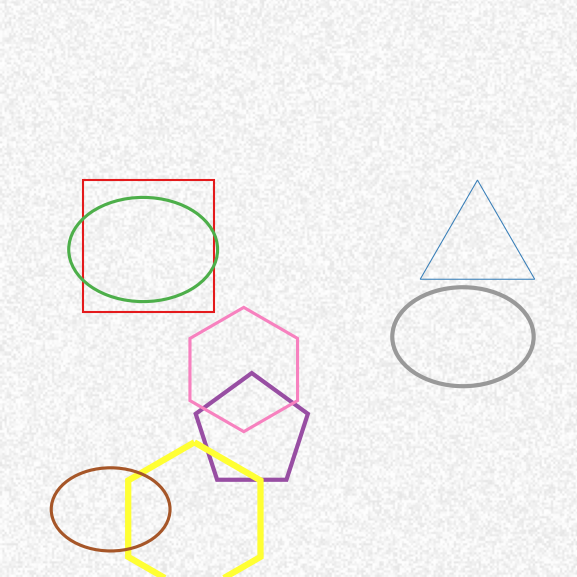[{"shape": "square", "thickness": 1, "radius": 0.57, "center": [0.257, 0.574]}, {"shape": "triangle", "thickness": 0.5, "radius": 0.57, "center": [0.827, 0.573]}, {"shape": "oval", "thickness": 1.5, "radius": 0.64, "center": [0.248, 0.567]}, {"shape": "pentagon", "thickness": 2, "radius": 0.51, "center": [0.436, 0.251]}, {"shape": "hexagon", "thickness": 3, "radius": 0.66, "center": [0.337, 0.101]}, {"shape": "oval", "thickness": 1.5, "radius": 0.51, "center": [0.192, 0.117]}, {"shape": "hexagon", "thickness": 1.5, "radius": 0.54, "center": [0.422, 0.359]}, {"shape": "oval", "thickness": 2, "radius": 0.61, "center": [0.802, 0.416]}]